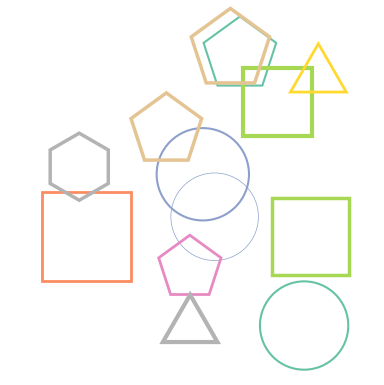[{"shape": "pentagon", "thickness": 1.5, "radius": 0.5, "center": [0.623, 0.858]}, {"shape": "circle", "thickness": 1.5, "radius": 0.57, "center": [0.79, 0.154]}, {"shape": "square", "thickness": 2, "radius": 0.58, "center": [0.224, 0.386]}, {"shape": "circle", "thickness": 1.5, "radius": 0.6, "center": [0.527, 0.547]}, {"shape": "circle", "thickness": 0.5, "radius": 0.57, "center": [0.558, 0.437]}, {"shape": "pentagon", "thickness": 2, "radius": 0.43, "center": [0.493, 0.304]}, {"shape": "square", "thickness": 2.5, "radius": 0.5, "center": [0.806, 0.386]}, {"shape": "square", "thickness": 3, "radius": 0.44, "center": [0.721, 0.735]}, {"shape": "triangle", "thickness": 2, "radius": 0.42, "center": [0.827, 0.803]}, {"shape": "pentagon", "thickness": 2.5, "radius": 0.53, "center": [0.598, 0.871]}, {"shape": "pentagon", "thickness": 2.5, "radius": 0.48, "center": [0.432, 0.662]}, {"shape": "triangle", "thickness": 3, "radius": 0.41, "center": [0.494, 0.152]}, {"shape": "hexagon", "thickness": 2.5, "radius": 0.44, "center": [0.206, 0.567]}]